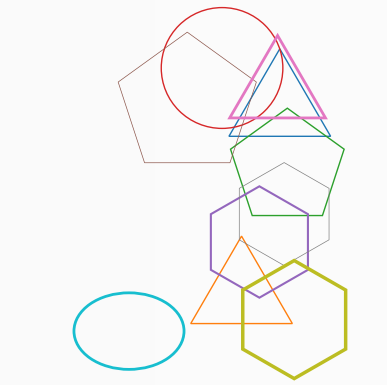[{"shape": "triangle", "thickness": 1, "radius": 0.76, "center": [0.722, 0.722]}, {"shape": "triangle", "thickness": 1, "radius": 0.76, "center": [0.623, 0.235]}, {"shape": "pentagon", "thickness": 1, "radius": 0.77, "center": [0.742, 0.565]}, {"shape": "circle", "thickness": 1, "radius": 0.78, "center": [0.573, 0.823]}, {"shape": "hexagon", "thickness": 1.5, "radius": 0.72, "center": [0.669, 0.371]}, {"shape": "pentagon", "thickness": 0.5, "radius": 0.94, "center": [0.483, 0.729]}, {"shape": "triangle", "thickness": 2, "radius": 0.71, "center": [0.716, 0.765]}, {"shape": "hexagon", "thickness": 0.5, "radius": 0.67, "center": [0.733, 0.444]}, {"shape": "hexagon", "thickness": 2.5, "radius": 0.77, "center": [0.759, 0.17]}, {"shape": "oval", "thickness": 2, "radius": 0.71, "center": [0.333, 0.14]}]